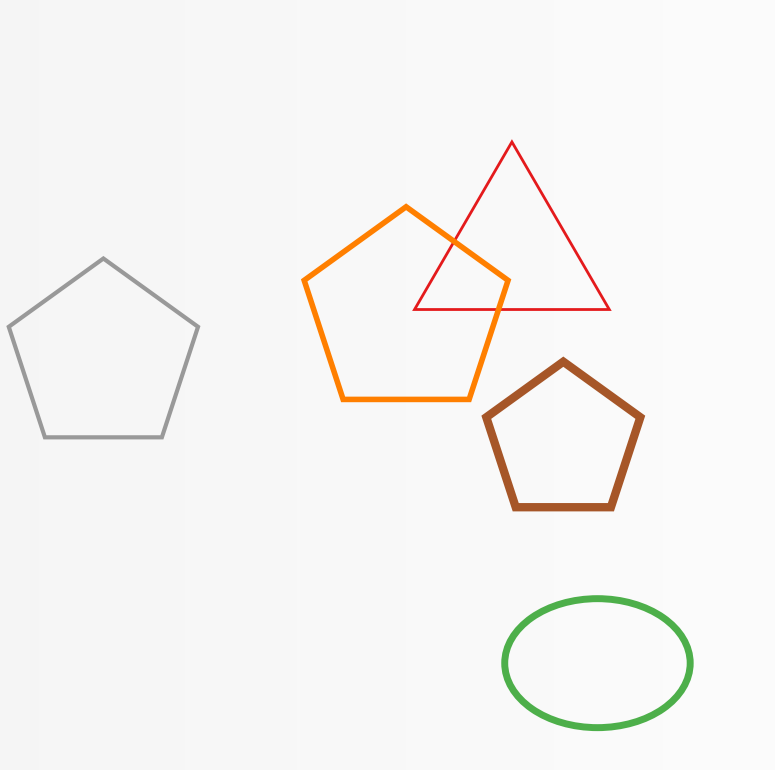[{"shape": "triangle", "thickness": 1, "radius": 0.73, "center": [0.661, 0.671]}, {"shape": "oval", "thickness": 2.5, "radius": 0.6, "center": [0.771, 0.139]}, {"shape": "pentagon", "thickness": 2, "radius": 0.69, "center": [0.524, 0.593]}, {"shape": "pentagon", "thickness": 3, "radius": 0.52, "center": [0.727, 0.426]}, {"shape": "pentagon", "thickness": 1.5, "radius": 0.64, "center": [0.133, 0.536]}]